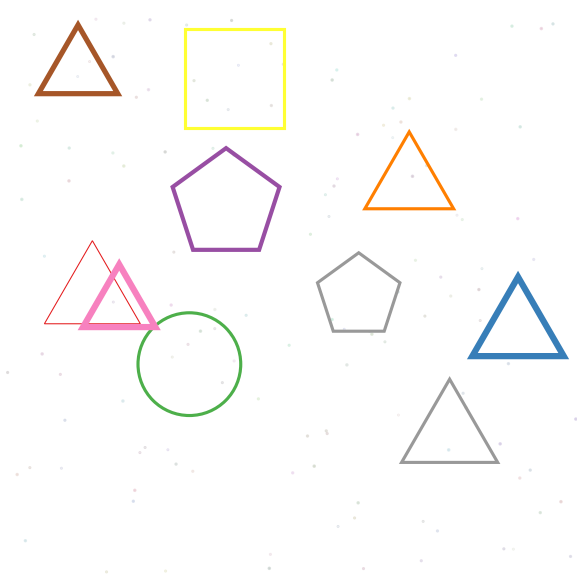[{"shape": "triangle", "thickness": 0.5, "radius": 0.48, "center": [0.16, 0.486]}, {"shape": "triangle", "thickness": 3, "radius": 0.46, "center": [0.897, 0.428]}, {"shape": "circle", "thickness": 1.5, "radius": 0.44, "center": [0.328, 0.369]}, {"shape": "pentagon", "thickness": 2, "radius": 0.49, "center": [0.391, 0.645]}, {"shape": "triangle", "thickness": 1.5, "radius": 0.44, "center": [0.709, 0.682]}, {"shape": "square", "thickness": 1.5, "radius": 0.43, "center": [0.406, 0.863]}, {"shape": "triangle", "thickness": 2.5, "radius": 0.4, "center": [0.135, 0.877]}, {"shape": "triangle", "thickness": 3, "radius": 0.36, "center": [0.206, 0.469]}, {"shape": "pentagon", "thickness": 1.5, "radius": 0.38, "center": [0.621, 0.486]}, {"shape": "triangle", "thickness": 1.5, "radius": 0.48, "center": [0.779, 0.246]}]